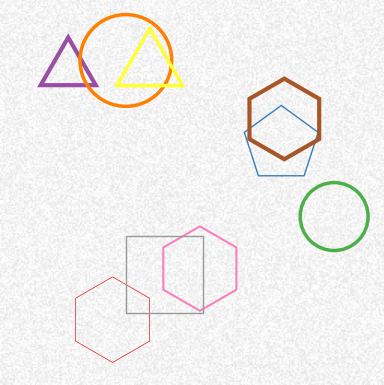[{"shape": "hexagon", "thickness": 0.5, "radius": 0.56, "center": [0.292, 0.17]}, {"shape": "pentagon", "thickness": 1, "radius": 0.5, "center": [0.731, 0.625]}, {"shape": "circle", "thickness": 2.5, "radius": 0.44, "center": [0.868, 0.438]}, {"shape": "triangle", "thickness": 3, "radius": 0.41, "center": [0.177, 0.82]}, {"shape": "circle", "thickness": 2.5, "radius": 0.6, "center": [0.327, 0.843]}, {"shape": "triangle", "thickness": 2.5, "radius": 0.49, "center": [0.389, 0.827]}, {"shape": "hexagon", "thickness": 3, "radius": 0.52, "center": [0.739, 0.691]}, {"shape": "hexagon", "thickness": 1.5, "radius": 0.55, "center": [0.519, 0.302]}, {"shape": "square", "thickness": 1, "radius": 0.5, "center": [0.428, 0.287]}]